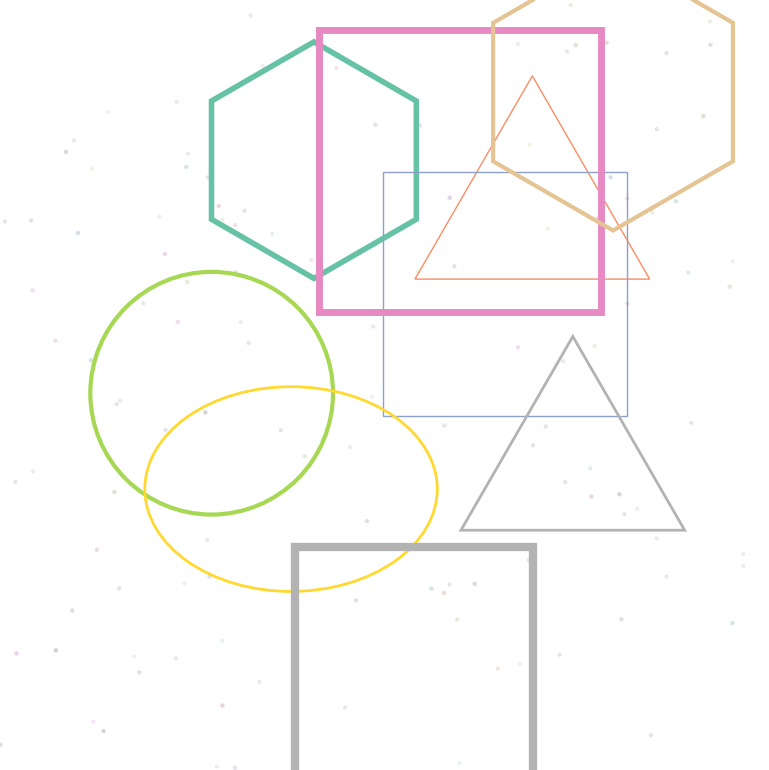[{"shape": "hexagon", "thickness": 2, "radius": 0.77, "center": [0.408, 0.792]}, {"shape": "triangle", "thickness": 0.5, "radius": 0.88, "center": [0.691, 0.725]}, {"shape": "square", "thickness": 0.5, "radius": 0.79, "center": [0.656, 0.618]}, {"shape": "square", "thickness": 2.5, "radius": 0.92, "center": [0.597, 0.778]}, {"shape": "circle", "thickness": 1.5, "radius": 0.79, "center": [0.275, 0.489]}, {"shape": "oval", "thickness": 1, "radius": 0.95, "center": [0.378, 0.365]}, {"shape": "hexagon", "thickness": 1.5, "radius": 0.9, "center": [0.796, 0.88]}, {"shape": "square", "thickness": 3, "radius": 0.77, "center": [0.538, 0.135]}, {"shape": "triangle", "thickness": 1, "radius": 0.84, "center": [0.744, 0.395]}]